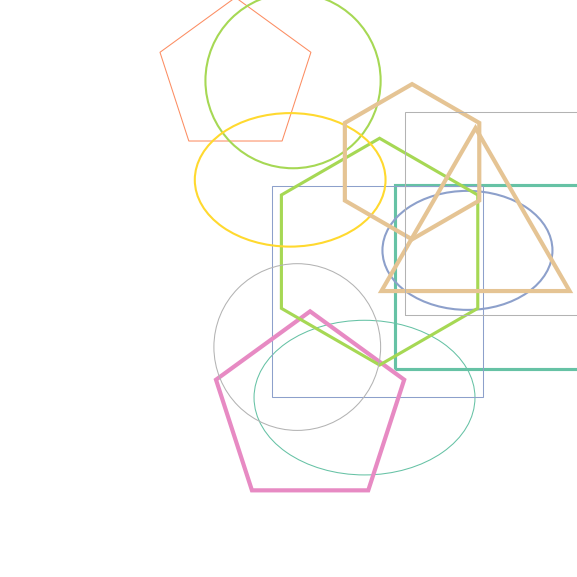[{"shape": "oval", "thickness": 0.5, "radius": 0.96, "center": [0.631, 0.311]}, {"shape": "square", "thickness": 1.5, "radius": 0.79, "center": [0.843, 0.52]}, {"shape": "pentagon", "thickness": 0.5, "radius": 0.69, "center": [0.408, 0.866]}, {"shape": "oval", "thickness": 1, "radius": 0.74, "center": [0.809, 0.566]}, {"shape": "square", "thickness": 0.5, "radius": 0.91, "center": [0.654, 0.495]}, {"shape": "pentagon", "thickness": 2, "radius": 0.86, "center": [0.537, 0.289]}, {"shape": "hexagon", "thickness": 1.5, "radius": 0.98, "center": [0.657, 0.563]}, {"shape": "circle", "thickness": 1, "radius": 0.76, "center": [0.507, 0.859]}, {"shape": "oval", "thickness": 1, "radius": 0.83, "center": [0.502, 0.688]}, {"shape": "triangle", "thickness": 2, "radius": 0.94, "center": [0.823, 0.589]}, {"shape": "hexagon", "thickness": 2, "radius": 0.67, "center": [0.714, 0.719]}, {"shape": "circle", "thickness": 0.5, "radius": 0.72, "center": [0.515, 0.398]}, {"shape": "square", "thickness": 0.5, "radius": 0.88, "center": [0.877, 0.629]}]